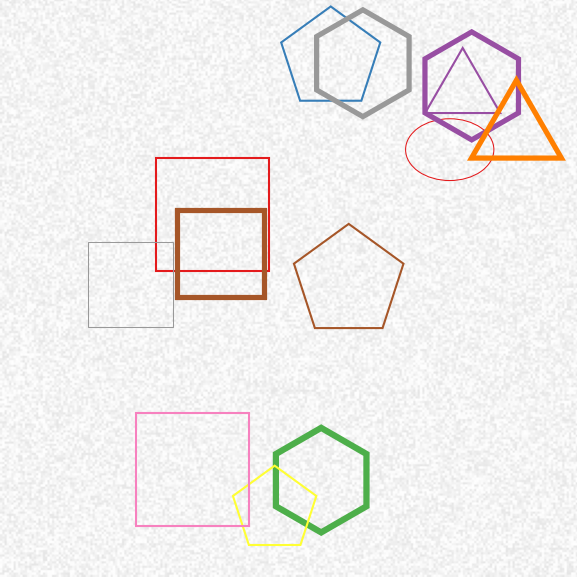[{"shape": "square", "thickness": 1, "radius": 0.49, "center": [0.368, 0.627]}, {"shape": "oval", "thickness": 0.5, "radius": 0.38, "center": [0.779, 0.74]}, {"shape": "pentagon", "thickness": 1, "radius": 0.45, "center": [0.573, 0.898]}, {"shape": "hexagon", "thickness": 3, "radius": 0.45, "center": [0.556, 0.168]}, {"shape": "triangle", "thickness": 1, "radius": 0.38, "center": [0.801, 0.841]}, {"shape": "hexagon", "thickness": 2.5, "radius": 0.47, "center": [0.817, 0.85]}, {"shape": "triangle", "thickness": 2.5, "radius": 0.45, "center": [0.894, 0.77]}, {"shape": "pentagon", "thickness": 1, "radius": 0.38, "center": [0.476, 0.117]}, {"shape": "square", "thickness": 2.5, "radius": 0.38, "center": [0.382, 0.56]}, {"shape": "pentagon", "thickness": 1, "radius": 0.5, "center": [0.604, 0.512]}, {"shape": "square", "thickness": 1, "radius": 0.49, "center": [0.333, 0.186]}, {"shape": "square", "thickness": 0.5, "radius": 0.37, "center": [0.226, 0.506]}, {"shape": "hexagon", "thickness": 2.5, "radius": 0.46, "center": [0.628, 0.89]}]